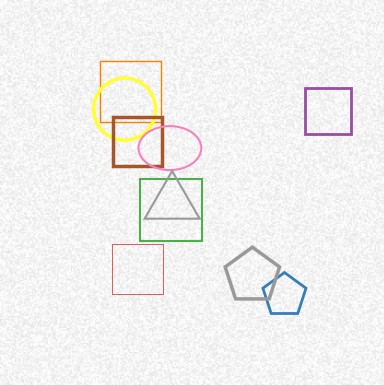[{"shape": "square", "thickness": 0.5, "radius": 0.33, "center": [0.357, 0.302]}, {"shape": "pentagon", "thickness": 2, "radius": 0.29, "center": [0.739, 0.233]}, {"shape": "square", "thickness": 1.5, "radius": 0.4, "center": [0.444, 0.454]}, {"shape": "square", "thickness": 2, "radius": 0.3, "center": [0.851, 0.712]}, {"shape": "square", "thickness": 1, "radius": 0.39, "center": [0.338, 0.763]}, {"shape": "circle", "thickness": 2.5, "radius": 0.4, "center": [0.324, 0.716]}, {"shape": "square", "thickness": 2.5, "radius": 0.32, "center": [0.357, 0.632]}, {"shape": "oval", "thickness": 1.5, "radius": 0.41, "center": [0.441, 0.615]}, {"shape": "pentagon", "thickness": 2.5, "radius": 0.37, "center": [0.656, 0.284]}, {"shape": "triangle", "thickness": 1.5, "radius": 0.41, "center": [0.447, 0.473]}]